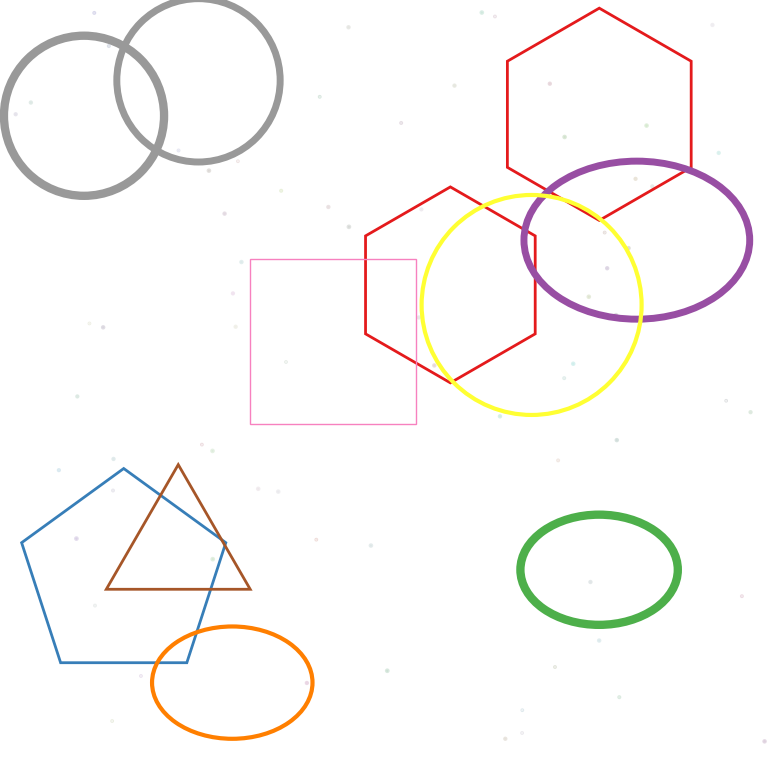[{"shape": "hexagon", "thickness": 1, "radius": 0.64, "center": [0.585, 0.63]}, {"shape": "hexagon", "thickness": 1, "radius": 0.69, "center": [0.778, 0.852]}, {"shape": "pentagon", "thickness": 1, "radius": 0.7, "center": [0.161, 0.252]}, {"shape": "oval", "thickness": 3, "radius": 0.51, "center": [0.778, 0.26]}, {"shape": "oval", "thickness": 2.5, "radius": 0.73, "center": [0.827, 0.688]}, {"shape": "oval", "thickness": 1.5, "radius": 0.52, "center": [0.302, 0.113]}, {"shape": "circle", "thickness": 1.5, "radius": 0.71, "center": [0.69, 0.604]}, {"shape": "triangle", "thickness": 1, "radius": 0.54, "center": [0.231, 0.289]}, {"shape": "square", "thickness": 0.5, "radius": 0.54, "center": [0.432, 0.556]}, {"shape": "circle", "thickness": 3, "radius": 0.52, "center": [0.109, 0.85]}, {"shape": "circle", "thickness": 2.5, "radius": 0.53, "center": [0.258, 0.896]}]